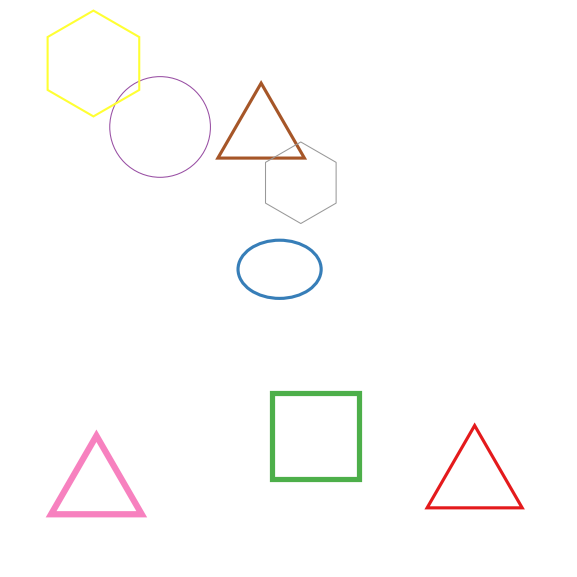[{"shape": "triangle", "thickness": 1.5, "radius": 0.48, "center": [0.822, 0.167]}, {"shape": "oval", "thickness": 1.5, "radius": 0.36, "center": [0.484, 0.533]}, {"shape": "square", "thickness": 2.5, "radius": 0.38, "center": [0.547, 0.244]}, {"shape": "circle", "thickness": 0.5, "radius": 0.44, "center": [0.277, 0.779]}, {"shape": "hexagon", "thickness": 1, "radius": 0.46, "center": [0.162, 0.889]}, {"shape": "triangle", "thickness": 1.5, "radius": 0.43, "center": [0.452, 0.769]}, {"shape": "triangle", "thickness": 3, "radius": 0.45, "center": [0.167, 0.154]}, {"shape": "hexagon", "thickness": 0.5, "radius": 0.35, "center": [0.521, 0.683]}]